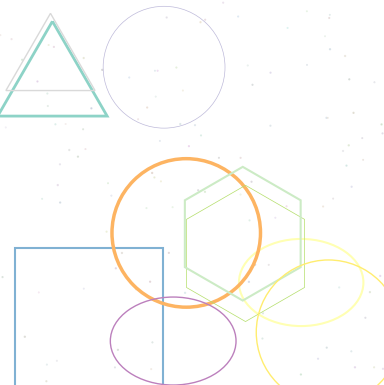[{"shape": "triangle", "thickness": 2, "radius": 0.82, "center": [0.136, 0.781]}, {"shape": "oval", "thickness": 1.5, "radius": 0.81, "center": [0.782, 0.266]}, {"shape": "circle", "thickness": 0.5, "radius": 0.79, "center": [0.426, 0.825]}, {"shape": "square", "thickness": 1.5, "radius": 0.96, "center": [0.232, 0.163]}, {"shape": "circle", "thickness": 2.5, "radius": 0.96, "center": [0.484, 0.395]}, {"shape": "hexagon", "thickness": 0.5, "radius": 0.88, "center": [0.638, 0.342]}, {"shape": "triangle", "thickness": 1, "radius": 0.67, "center": [0.131, 0.832]}, {"shape": "oval", "thickness": 1, "radius": 0.82, "center": [0.45, 0.114]}, {"shape": "hexagon", "thickness": 1.5, "radius": 0.87, "center": [0.631, 0.393]}, {"shape": "circle", "thickness": 1, "radius": 0.94, "center": [0.853, 0.137]}]